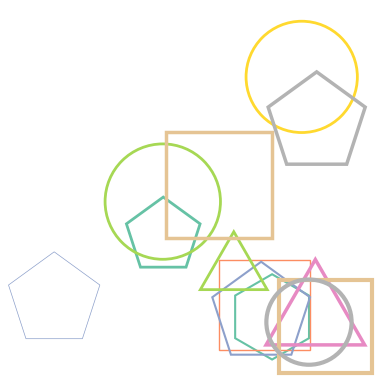[{"shape": "pentagon", "thickness": 2, "radius": 0.5, "center": [0.424, 0.387]}, {"shape": "hexagon", "thickness": 1.5, "radius": 0.55, "center": [0.707, 0.177]}, {"shape": "square", "thickness": 1, "radius": 0.59, "center": [0.687, 0.208]}, {"shape": "pentagon", "thickness": 1.5, "radius": 0.67, "center": [0.678, 0.187]}, {"shape": "pentagon", "thickness": 0.5, "radius": 0.62, "center": [0.141, 0.221]}, {"shape": "triangle", "thickness": 2.5, "radius": 0.74, "center": [0.819, 0.178]}, {"shape": "triangle", "thickness": 2, "radius": 0.5, "center": [0.607, 0.298]}, {"shape": "circle", "thickness": 2, "radius": 0.75, "center": [0.423, 0.476]}, {"shape": "circle", "thickness": 2, "radius": 0.72, "center": [0.784, 0.8]}, {"shape": "square", "thickness": 2.5, "radius": 0.69, "center": [0.569, 0.519]}, {"shape": "square", "thickness": 3, "radius": 0.6, "center": [0.845, 0.153]}, {"shape": "pentagon", "thickness": 2.5, "radius": 0.66, "center": [0.823, 0.681]}, {"shape": "circle", "thickness": 3, "radius": 0.55, "center": [0.803, 0.163]}]